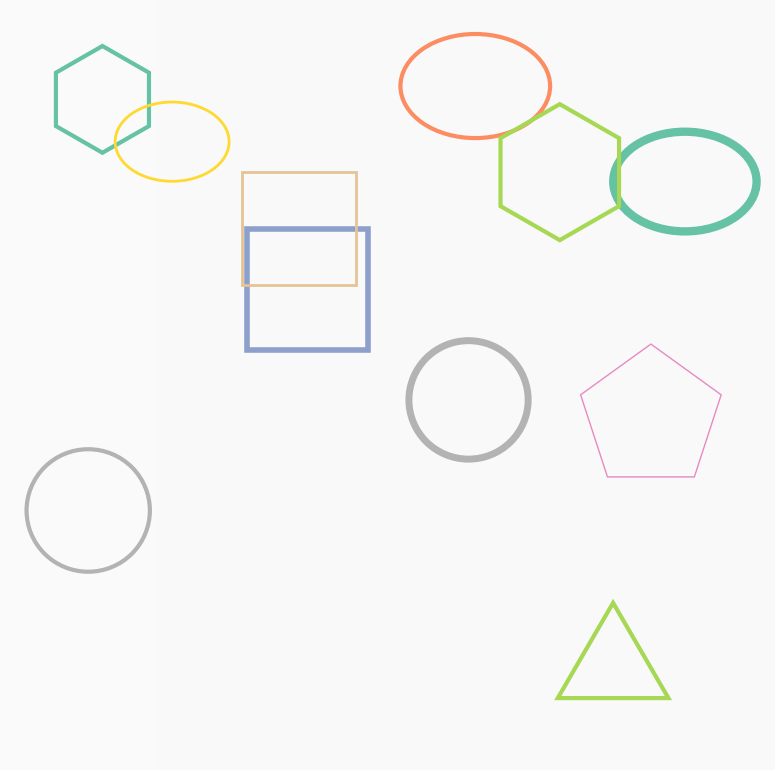[{"shape": "oval", "thickness": 3, "radius": 0.46, "center": [0.884, 0.764]}, {"shape": "hexagon", "thickness": 1.5, "radius": 0.35, "center": [0.132, 0.871]}, {"shape": "oval", "thickness": 1.5, "radius": 0.48, "center": [0.613, 0.888]}, {"shape": "square", "thickness": 2, "radius": 0.39, "center": [0.397, 0.624]}, {"shape": "pentagon", "thickness": 0.5, "radius": 0.48, "center": [0.84, 0.458]}, {"shape": "hexagon", "thickness": 1.5, "radius": 0.44, "center": [0.722, 0.776]}, {"shape": "triangle", "thickness": 1.5, "radius": 0.41, "center": [0.791, 0.135]}, {"shape": "oval", "thickness": 1, "radius": 0.37, "center": [0.222, 0.816]}, {"shape": "square", "thickness": 1, "radius": 0.37, "center": [0.386, 0.704]}, {"shape": "circle", "thickness": 1.5, "radius": 0.4, "center": [0.114, 0.337]}, {"shape": "circle", "thickness": 2.5, "radius": 0.38, "center": [0.605, 0.481]}]